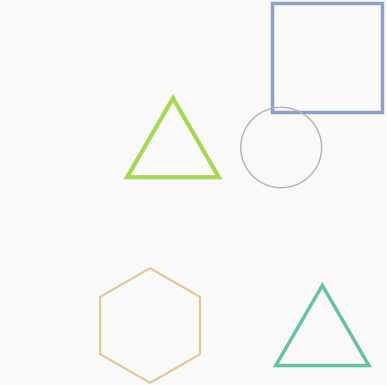[{"shape": "triangle", "thickness": 2.5, "radius": 0.69, "center": [0.832, 0.12]}, {"shape": "square", "thickness": 2.5, "radius": 0.71, "center": [0.844, 0.851]}, {"shape": "triangle", "thickness": 3, "radius": 0.68, "center": [0.446, 0.608]}, {"shape": "hexagon", "thickness": 1.5, "radius": 0.74, "center": [0.387, 0.154]}, {"shape": "circle", "thickness": 1, "radius": 0.52, "center": [0.726, 0.617]}]